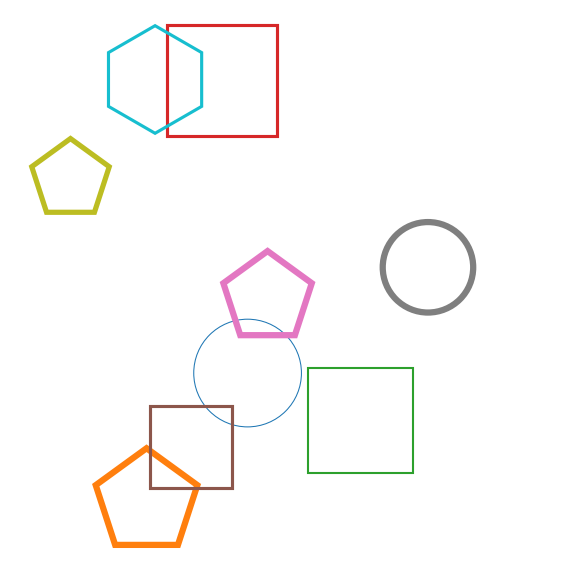[{"shape": "circle", "thickness": 0.5, "radius": 0.47, "center": [0.429, 0.353]}, {"shape": "pentagon", "thickness": 3, "radius": 0.46, "center": [0.254, 0.13]}, {"shape": "square", "thickness": 1, "radius": 0.45, "center": [0.625, 0.272]}, {"shape": "square", "thickness": 1.5, "radius": 0.48, "center": [0.385, 0.86]}, {"shape": "square", "thickness": 1.5, "radius": 0.36, "center": [0.331, 0.225]}, {"shape": "pentagon", "thickness": 3, "radius": 0.4, "center": [0.463, 0.484]}, {"shape": "circle", "thickness": 3, "radius": 0.39, "center": [0.741, 0.536]}, {"shape": "pentagon", "thickness": 2.5, "radius": 0.35, "center": [0.122, 0.689]}, {"shape": "hexagon", "thickness": 1.5, "radius": 0.47, "center": [0.269, 0.861]}]